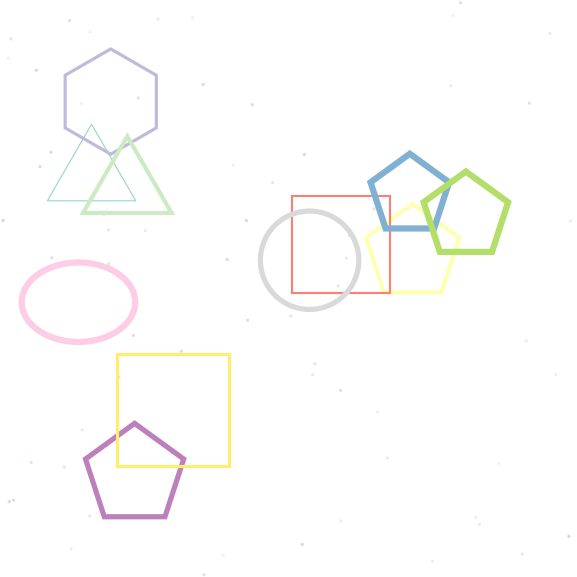[{"shape": "triangle", "thickness": 0.5, "radius": 0.44, "center": [0.159, 0.696]}, {"shape": "pentagon", "thickness": 2, "radius": 0.42, "center": [0.715, 0.562]}, {"shape": "hexagon", "thickness": 1.5, "radius": 0.46, "center": [0.192, 0.823]}, {"shape": "square", "thickness": 1, "radius": 0.42, "center": [0.59, 0.575]}, {"shape": "pentagon", "thickness": 3, "radius": 0.36, "center": [0.71, 0.661]}, {"shape": "pentagon", "thickness": 3, "radius": 0.38, "center": [0.807, 0.625]}, {"shape": "oval", "thickness": 3, "radius": 0.49, "center": [0.136, 0.476]}, {"shape": "circle", "thickness": 2.5, "radius": 0.43, "center": [0.536, 0.548]}, {"shape": "pentagon", "thickness": 2.5, "radius": 0.45, "center": [0.233, 0.177]}, {"shape": "triangle", "thickness": 2, "radius": 0.44, "center": [0.22, 0.675]}, {"shape": "square", "thickness": 1.5, "radius": 0.48, "center": [0.3, 0.29]}]